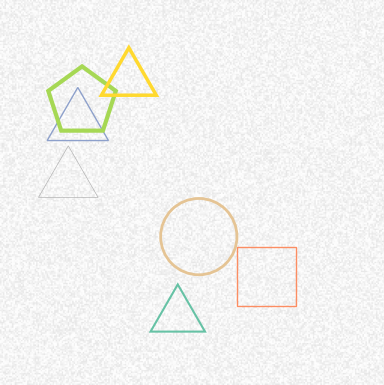[{"shape": "triangle", "thickness": 1.5, "radius": 0.41, "center": [0.462, 0.18]}, {"shape": "square", "thickness": 1, "radius": 0.38, "center": [0.693, 0.283]}, {"shape": "triangle", "thickness": 1, "radius": 0.46, "center": [0.202, 0.681]}, {"shape": "pentagon", "thickness": 3, "radius": 0.46, "center": [0.213, 0.735]}, {"shape": "triangle", "thickness": 2.5, "radius": 0.41, "center": [0.335, 0.794]}, {"shape": "circle", "thickness": 2, "radius": 0.5, "center": [0.516, 0.385]}, {"shape": "triangle", "thickness": 0.5, "radius": 0.45, "center": [0.177, 0.532]}]